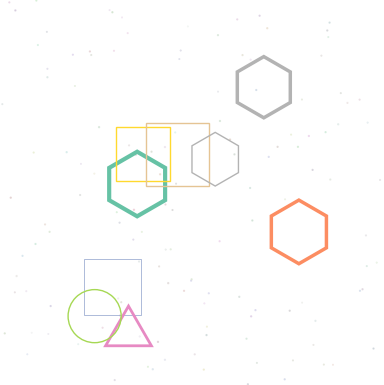[{"shape": "hexagon", "thickness": 3, "radius": 0.42, "center": [0.356, 0.522]}, {"shape": "hexagon", "thickness": 2.5, "radius": 0.41, "center": [0.776, 0.398]}, {"shape": "square", "thickness": 0.5, "radius": 0.37, "center": [0.292, 0.255]}, {"shape": "triangle", "thickness": 2, "radius": 0.34, "center": [0.334, 0.136]}, {"shape": "circle", "thickness": 1, "radius": 0.34, "center": [0.246, 0.179]}, {"shape": "square", "thickness": 1, "radius": 0.35, "center": [0.371, 0.599]}, {"shape": "square", "thickness": 1, "radius": 0.41, "center": [0.461, 0.599]}, {"shape": "hexagon", "thickness": 1, "radius": 0.35, "center": [0.559, 0.586]}, {"shape": "hexagon", "thickness": 2.5, "radius": 0.4, "center": [0.685, 0.773]}]